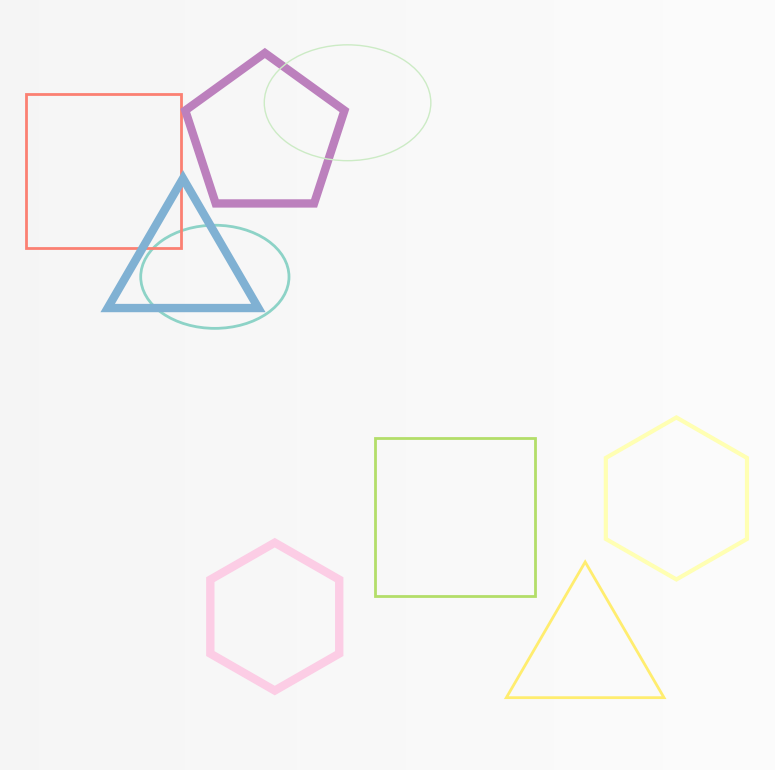[{"shape": "oval", "thickness": 1, "radius": 0.48, "center": [0.277, 0.641]}, {"shape": "hexagon", "thickness": 1.5, "radius": 0.53, "center": [0.873, 0.353]}, {"shape": "square", "thickness": 1, "radius": 0.5, "center": [0.133, 0.778]}, {"shape": "triangle", "thickness": 3, "radius": 0.56, "center": [0.236, 0.656]}, {"shape": "square", "thickness": 1, "radius": 0.52, "center": [0.587, 0.329]}, {"shape": "hexagon", "thickness": 3, "radius": 0.48, "center": [0.355, 0.199]}, {"shape": "pentagon", "thickness": 3, "radius": 0.54, "center": [0.342, 0.823]}, {"shape": "oval", "thickness": 0.5, "radius": 0.54, "center": [0.448, 0.867]}, {"shape": "triangle", "thickness": 1, "radius": 0.59, "center": [0.755, 0.153]}]